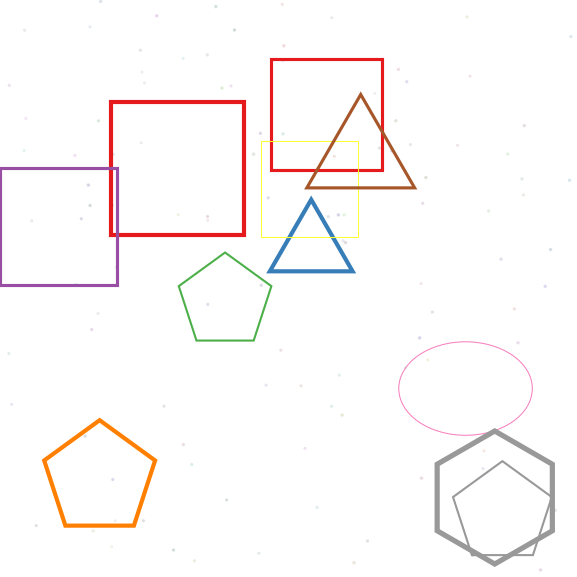[{"shape": "square", "thickness": 2, "radius": 0.58, "center": [0.307, 0.707]}, {"shape": "square", "thickness": 1.5, "radius": 0.48, "center": [0.565, 0.802]}, {"shape": "triangle", "thickness": 2, "radius": 0.41, "center": [0.539, 0.571]}, {"shape": "pentagon", "thickness": 1, "radius": 0.42, "center": [0.39, 0.478]}, {"shape": "square", "thickness": 1.5, "radius": 0.51, "center": [0.102, 0.608]}, {"shape": "pentagon", "thickness": 2, "radius": 0.5, "center": [0.173, 0.171]}, {"shape": "square", "thickness": 0.5, "radius": 0.42, "center": [0.535, 0.672]}, {"shape": "triangle", "thickness": 1.5, "radius": 0.54, "center": [0.625, 0.728]}, {"shape": "oval", "thickness": 0.5, "radius": 0.58, "center": [0.806, 0.326]}, {"shape": "pentagon", "thickness": 1, "radius": 0.45, "center": [0.87, 0.111]}, {"shape": "hexagon", "thickness": 2.5, "radius": 0.58, "center": [0.857, 0.138]}]